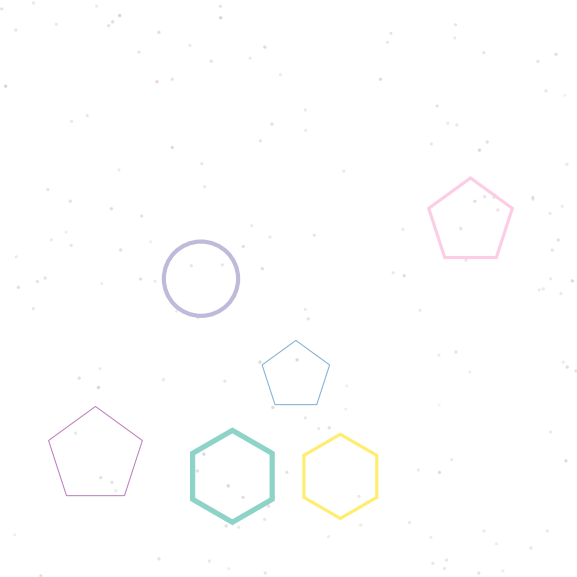[{"shape": "hexagon", "thickness": 2.5, "radius": 0.4, "center": [0.402, 0.174]}, {"shape": "circle", "thickness": 2, "radius": 0.32, "center": [0.348, 0.517]}, {"shape": "pentagon", "thickness": 0.5, "radius": 0.31, "center": [0.512, 0.348]}, {"shape": "pentagon", "thickness": 1.5, "radius": 0.38, "center": [0.815, 0.615]}, {"shape": "pentagon", "thickness": 0.5, "radius": 0.43, "center": [0.165, 0.21]}, {"shape": "hexagon", "thickness": 1.5, "radius": 0.36, "center": [0.589, 0.174]}]